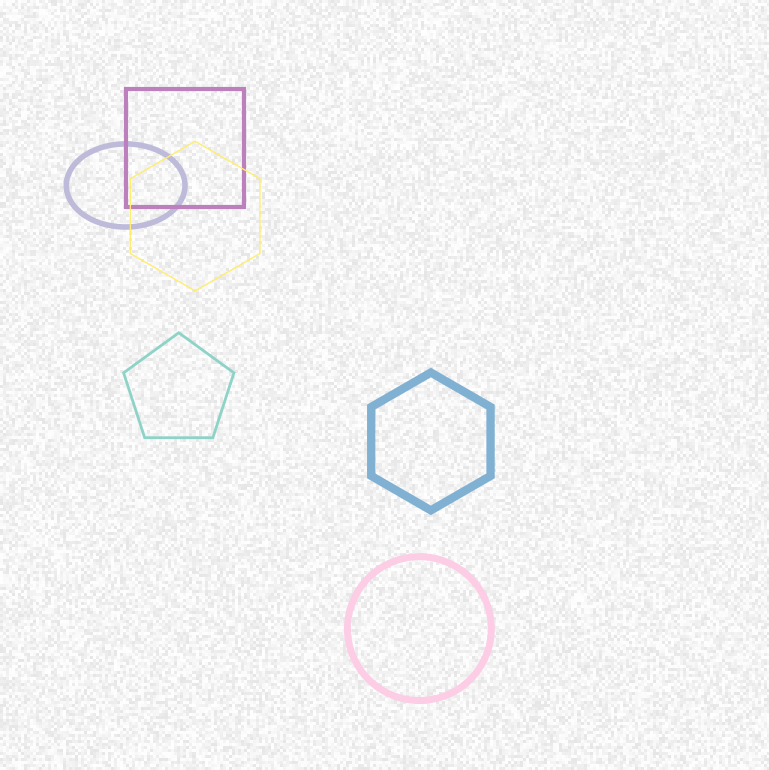[{"shape": "pentagon", "thickness": 1, "radius": 0.38, "center": [0.232, 0.493]}, {"shape": "oval", "thickness": 2, "radius": 0.39, "center": [0.163, 0.759]}, {"shape": "hexagon", "thickness": 3, "radius": 0.45, "center": [0.56, 0.427]}, {"shape": "circle", "thickness": 2.5, "radius": 0.47, "center": [0.545, 0.184]}, {"shape": "square", "thickness": 1.5, "radius": 0.38, "center": [0.24, 0.808]}, {"shape": "hexagon", "thickness": 0.5, "radius": 0.49, "center": [0.253, 0.719]}]